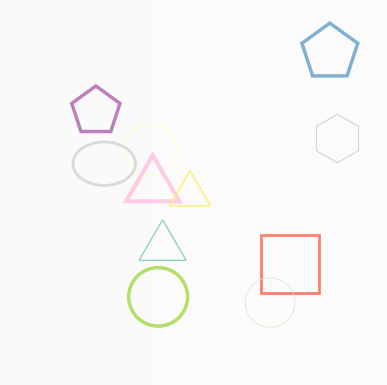[{"shape": "triangle", "thickness": 1, "radius": 0.35, "center": [0.42, 0.359]}, {"shape": "circle", "thickness": 0.5, "radius": 0.34, "center": [0.388, 0.612]}, {"shape": "hexagon", "thickness": 0.5, "radius": 0.32, "center": [0.871, 0.64]}, {"shape": "square", "thickness": 2, "radius": 0.37, "center": [0.749, 0.315]}, {"shape": "pentagon", "thickness": 2.5, "radius": 0.38, "center": [0.851, 0.864]}, {"shape": "circle", "thickness": 2.5, "radius": 0.38, "center": [0.408, 0.229]}, {"shape": "triangle", "thickness": 3, "radius": 0.4, "center": [0.394, 0.517]}, {"shape": "oval", "thickness": 2, "radius": 0.4, "center": [0.269, 0.575]}, {"shape": "pentagon", "thickness": 2.5, "radius": 0.33, "center": [0.247, 0.711]}, {"shape": "circle", "thickness": 0.5, "radius": 0.32, "center": [0.697, 0.214]}, {"shape": "triangle", "thickness": 1, "radius": 0.31, "center": [0.49, 0.496]}]